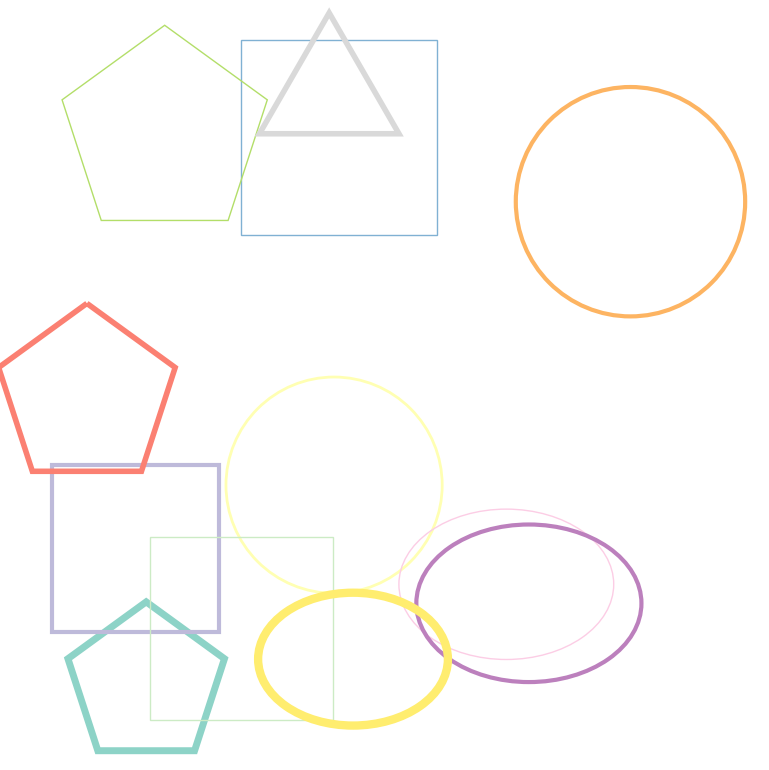[{"shape": "pentagon", "thickness": 2.5, "radius": 0.53, "center": [0.19, 0.112]}, {"shape": "circle", "thickness": 1, "radius": 0.7, "center": [0.434, 0.37]}, {"shape": "square", "thickness": 1.5, "radius": 0.54, "center": [0.176, 0.288]}, {"shape": "pentagon", "thickness": 2, "radius": 0.6, "center": [0.113, 0.485]}, {"shape": "square", "thickness": 0.5, "radius": 0.63, "center": [0.44, 0.822]}, {"shape": "circle", "thickness": 1.5, "radius": 0.74, "center": [0.819, 0.738]}, {"shape": "pentagon", "thickness": 0.5, "radius": 0.7, "center": [0.214, 0.827]}, {"shape": "oval", "thickness": 0.5, "radius": 0.7, "center": [0.658, 0.241]}, {"shape": "triangle", "thickness": 2, "radius": 0.52, "center": [0.428, 0.879]}, {"shape": "oval", "thickness": 1.5, "radius": 0.73, "center": [0.687, 0.217]}, {"shape": "square", "thickness": 0.5, "radius": 0.6, "center": [0.314, 0.184]}, {"shape": "oval", "thickness": 3, "radius": 0.62, "center": [0.458, 0.144]}]